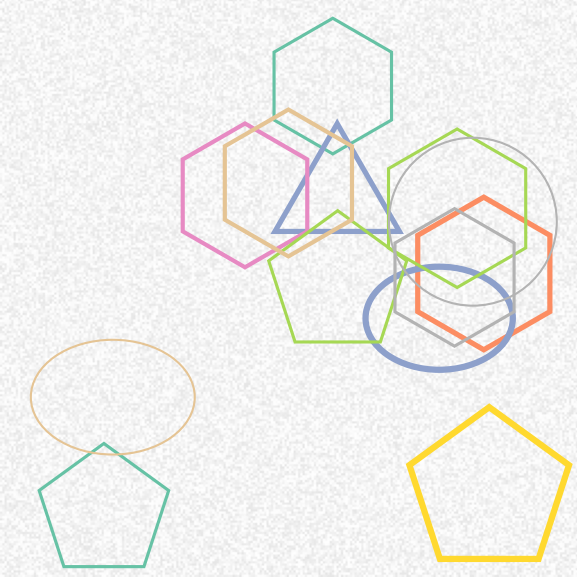[{"shape": "pentagon", "thickness": 1.5, "radius": 0.59, "center": [0.18, 0.113]}, {"shape": "hexagon", "thickness": 1.5, "radius": 0.59, "center": [0.576, 0.85]}, {"shape": "hexagon", "thickness": 2.5, "radius": 0.66, "center": [0.838, 0.526]}, {"shape": "oval", "thickness": 3, "radius": 0.64, "center": [0.76, 0.448]}, {"shape": "triangle", "thickness": 2.5, "radius": 0.62, "center": [0.584, 0.661]}, {"shape": "hexagon", "thickness": 2, "radius": 0.62, "center": [0.424, 0.661]}, {"shape": "hexagon", "thickness": 1.5, "radius": 0.69, "center": [0.792, 0.639]}, {"shape": "pentagon", "thickness": 1.5, "radius": 0.63, "center": [0.585, 0.509]}, {"shape": "pentagon", "thickness": 3, "radius": 0.73, "center": [0.847, 0.149]}, {"shape": "oval", "thickness": 1, "radius": 0.71, "center": [0.195, 0.311]}, {"shape": "hexagon", "thickness": 2, "radius": 0.64, "center": [0.499, 0.682]}, {"shape": "hexagon", "thickness": 1.5, "radius": 0.6, "center": [0.787, 0.519]}, {"shape": "circle", "thickness": 1, "radius": 0.73, "center": [0.819, 0.615]}]